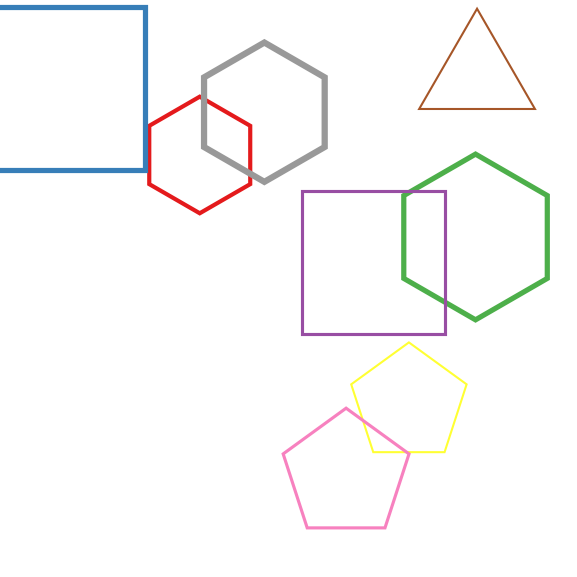[{"shape": "hexagon", "thickness": 2, "radius": 0.5, "center": [0.346, 0.731]}, {"shape": "square", "thickness": 2.5, "radius": 0.71, "center": [0.11, 0.845]}, {"shape": "hexagon", "thickness": 2.5, "radius": 0.72, "center": [0.823, 0.589]}, {"shape": "square", "thickness": 1.5, "radius": 0.62, "center": [0.647, 0.544]}, {"shape": "pentagon", "thickness": 1, "radius": 0.53, "center": [0.708, 0.301]}, {"shape": "triangle", "thickness": 1, "radius": 0.58, "center": [0.826, 0.868]}, {"shape": "pentagon", "thickness": 1.5, "radius": 0.57, "center": [0.599, 0.178]}, {"shape": "hexagon", "thickness": 3, "radius": 0.6, "center": [0.458, 0.805]}]